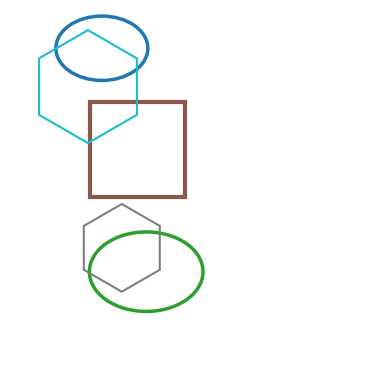[{"shape": "oval", "thickness": 2.5, "radius": 0.6, "center": [0.265, 0.875]}, {"shape": "oval", "thickness": 2.5, "radius": 0.74, "center": [0.38, 0.294]}, {"shape": "square", "thickness": 3, "radius": 0.62, "center": [0.358, 0.611]}, {"shape": "hexagon", "thickness": 1.5, "radius": 0.57, "center": [0.316, 0.356]}, {"shape": "hexagon", "thickness": 1.5, "radius": 0.73, "center": [0.229, 0.775]}]